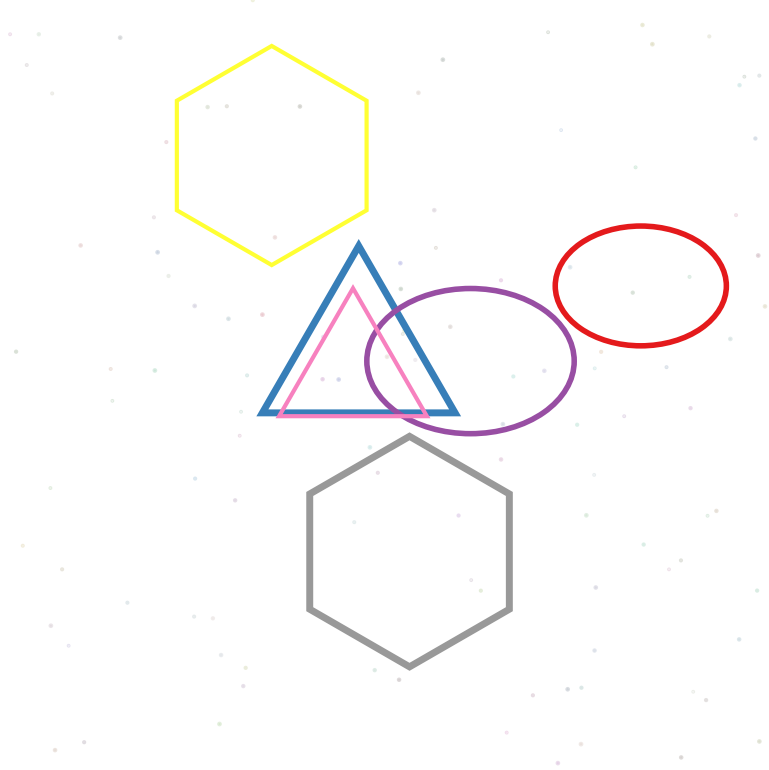[{"shape": "oval", "thickness": 2, "radius": 0.56, "center": [0.832, 0.629]}, {"shape": "triangle", "thickness": 2.5, "radius": 0.72, "center": [0.466, 0.536]}, {"shape": "oval", "thickness": 2, "radius": 0.67, "center": [0.611, 0.531]}, {"shape": "hexagon", "thickness": 1.5, "radius": 0.71, "center": [0.353, 0.798]}, {"shape": "triangle", "thickness": 1.5, "radius": 0.55, "center": [0.458, 0.515]}, {"shape": "hexagon", "thickness": 2.5, "radius": 0.75, "center": [0.532, 0.284]}]